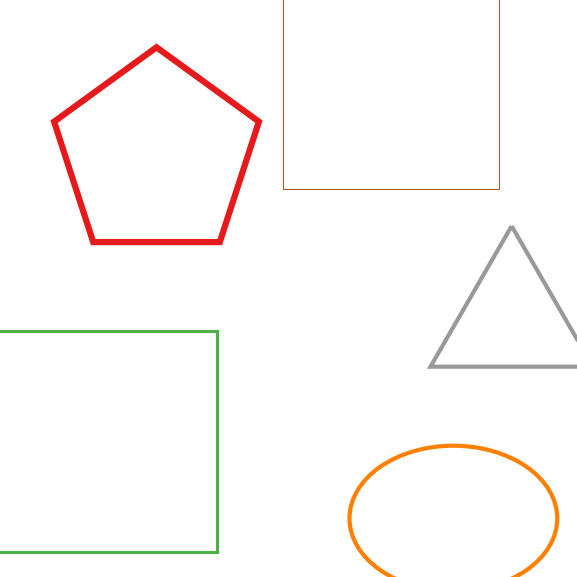[{"shape": "pentagon", "thickness": 3, "radius": 0.93, "center": [0.271, 0.731]}, {"shape": "square", "thickness": 1.5, "radius": 0.96, "center": [0.184, 0.235]}, {"shape": "oval", "thickness": 2, "radius": 0.9, "center": [0.785, 0.101]}, {"shape": "square", "thickness": 0.5, "radius": 0.93, "center": [0.678, 0.86]}, {"shape": "triangle", "thickness": 2, "radius": 0.81, "center": [0.886, 0.445]}]